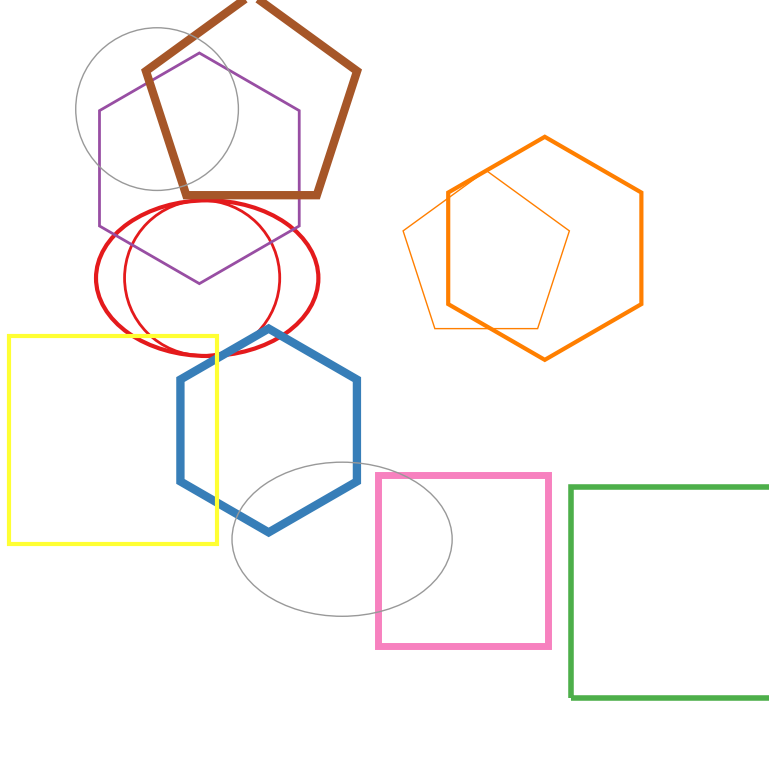[{"shape": "circle", "thickness": 1, "radius": 0.5, "center": [0.263, 0.639]}, {"shape": "oval", "thickness": 1.5, "radius": 0.72, "center": [0.269, 0.639]}, {"shape": "hexagon", "thickness": 3, "radius": 0.66, "center": [0.349, 0.441]}, {"shape": "square", "thickness": 2, "radius": 0.68, "center": [0.878, 0.23]}, {"shape": "hexagon", "thickness": 1, "radius": 0.75, "center": [0.259, 0.781]}, {"shape": "pentagon", "thickness": 0.5, "radius": 0.57, "center": [0.631, 0.665]}, {"shape": "hexagon", "thickness": 1.5, "radius": 0.72, "center": [0.708, 0.677]}, {"shape": "square", "thickness": 1.5, "radius": 0.68, "center": [0.147, 0.428]}, {"shape": "pentagon", "thickness": 3, "radius": 0.72, "center": [0.327, 0.863]}, {"shape": "square", "thickness": 2.5, "radius": 0.55, "center": [0.601, 0.272]}, {"shape": "oval", "thickness": 0.5, "radius": 0.71, "center": [0.444, 0.3]}, {"shape": "circle", "thickness": 0.5, "radius": 0.53, "center": [0.204, 0.858]}]